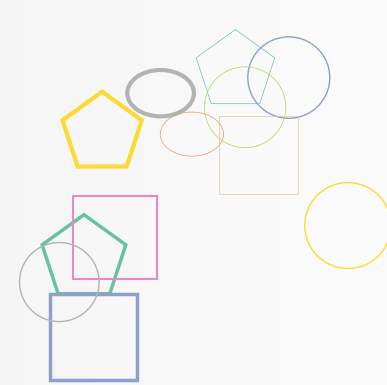[{"shape": "pentagon", "thickness": 2.5, "radius": 0.57, "center": [0.217, 0.329]}, {"shape": "pentagon", "thickness": 0.5, "radius": 0.53, "center": [0.608, 0.817]}, {"shape": "oval", "thickness": 0.5, "radius": 0.41, "center": [0.495, 0.652]}, {"shape": "circle", "thickness": 1, "radius": 0.53, "center": [0.745, 0.798]}, {"shape": "square", "thickness": 2.5, "radius": 0.56, "center": [0.241, 0.125]}, {"shape": "square", "thickness": 1.5, "radius": 0.54, "center": [0.296, 0.382]}, {"shape": "circle", "thickness": 0.5, "radius": 0.52, "center": [0.633, 0.721]}, {"shape": "circle", "thickness": 1, "radius": 0.56, "center": [0.898, 0.414]}, {"shape": "pentagon", "thickness": 3, "radius": 0.54, "center": [0.264, 0.654]}, {"shape": "square", "thickness": 0.5, "radius": 0.51, "center": [0.667, 0.597]}, {"shape": "oval", "thickness": 3, "radius": 0.43, "center": [0.414, 0.758]}, {"shape": "circle", "thickness": 1, "radius": 0.51, "center": [0.153, 0.267]}]